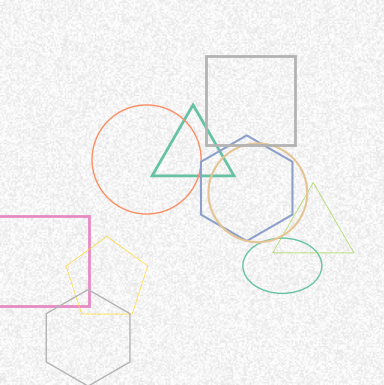[{"shape": "triangle", "thickness": 2, "radius": 0.61, "center": [0.501, 0.605]}, {"shape": "oval", "thickness": 1, "radius": 0.51, "center": [0.733, 0.31]}, {"shape": "circle", "thickness": 1, "radius": 0.71, "center": [0.381, 0.586]}, {"shape": "hexagon", "thickness": 1.5, "radius": 0.69, "center": [0.641, 0.511]}, {"shape": "square", "thickness": 2, "radius": 0.58, "center": [0.114, 0.323]}, {"shape": "triangle", "thickness": 0.5, "radius": 0.61, "center": [0.814, 0.404]}, {"shape": "pentagon", "thickness": 0.5, "radius": 0.56, "center": [0.278, 0.274]}, {"shape": "circle", "thickness": 1.5, "radius": 0.64, "center": [0.67, 0.499]}, {"shape": "square", "thickness": 2, "radius": 0.58, "center": [0.652, 0.74]}, {"shape": "hexagon", "thickness": 1, "radius": 0.63, "center": [0.229, 0.123]}]